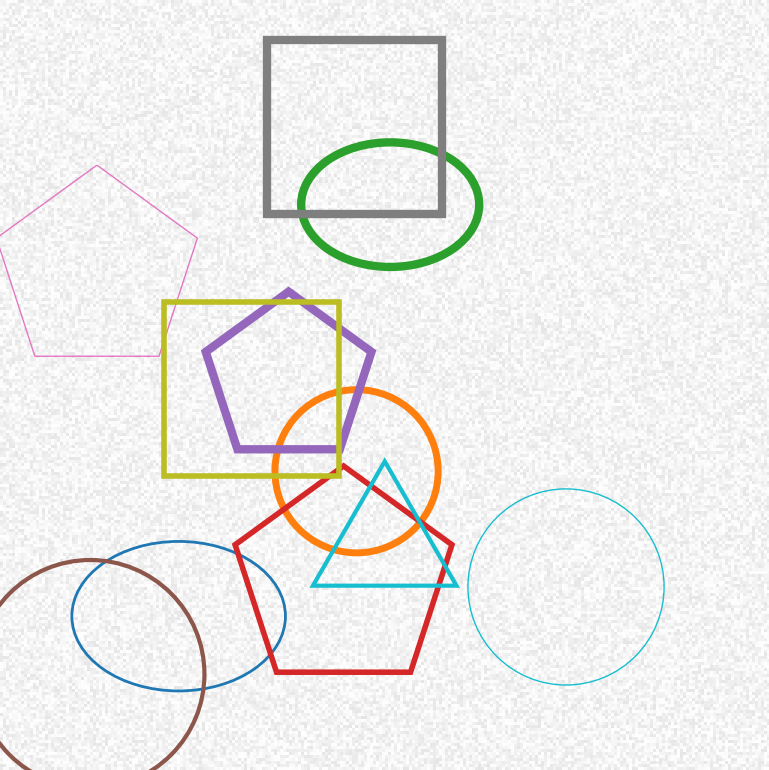[{"shape": "oval", "thickness": 1, "radius": 0.69, "center": [0.232, 0.2]}, {"shape": "circle", "thickness": 2.5, "radius": 0.53, "center": [0.463, 0.388]}, {"shape": "oval", "thickness": 3, "radius": 0.58, "center": [0.507, 0.734]}, {"shape": "pentagon", "thickness": 2, "radius": 0.74, "center": [0.446, 0.247]}, {"shape": "pentagon", "thickness": 3, "radius": 0.57, "center": [0.375, 0.508]}, {"shape": "circle", "thickness": 1.5, "radius": 0.74, "center": [0.117, 0.124]}, {"shape": "pentagon", "thickness": 0.5, "radius": 0.69, "center": [0.126, 0.648]}, {"shape": "square", "thickness": 3, "radius": 0.57, "center": [0.46, 0.835]}, {"shape": "square", "thickness": 2, "radius": 0.57, "center": [0.327, 0.495]}, {"shape": "triangle", "thickness": 1.5, "radius": 0.54, "center": [0.5, 0.293]}, {"shape": "circle", "thickness": 0.5, "radius": 0.64, "center": [0.735, 0.238]}]